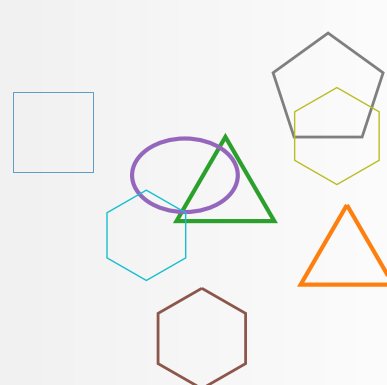[{"shape": "square", "thickness": 0.5, "radius": 0.51, "center": [0.136, 0.657]}, {"shape": "triangle", "thickness": 3, "radius": 0.69, "center": [0.895, 0.33]}, {"shape": "triangle", "thickness": 3, "radius": 0.73, "center": [0.582, 0.499]}, {"shape": "oval", "thickness": 3, "radius": 0.68, "center": [0.477, 0.545]}, {"shape": "hexagon", "thickness": 2, "radius": 0.65, "center": [0.521, 0.121]}, {"shape": "pentagon", "thickness": 2, "radius": 0.75, "center": [0.847, 0.765]}, {"shape": "hexagon", "thickness": 1, "radius": 0.63, "center": [0.869, 0.647]}, {"shape": "hexagon", "thickness": 1, "radius": 0.59, "center": [0.378, 0.389]}]